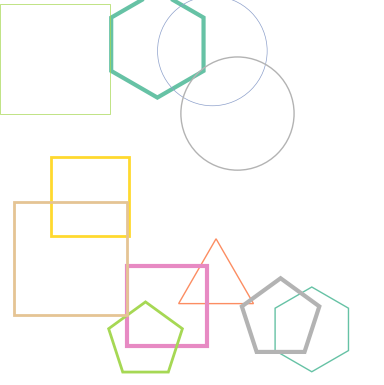[{"shape": "hexagon", "thickness": 1, "radius": 0.55, "center": [0.81, 0.144]}, {"shape": "hexagon", "thickness": 3, "radius": 0.69, "center": [0.409, 0.885]}, {"shape": "triangle", "thickness": 1, "radius": 0.56, "center": [0.561, 0.268]}, {"shape": "circle", "thickness": 0.5, "radius": 0.71, "center": [0.552, 0.868]}, {"shape": "square", "thickness": 3, "radius": 0.52, "center": [0.433, 0.205]}, {"shape": "square", "thickness": 0.5, "radius": 0.72, "center": [0.143, 0.846]}, {"shape": "pentagon", "thickness": 2, "radius": 0.5, "center": [0.378, 0.115]}, {"shape": "square", "thickness": 2, "radius": 0.51, "center": [0.234, 0.489]}, {"shape": "square", "thickness": 2, "radius": 0.74, "center": [0.183, 0.329]}, {"shape": "circle", "thickness": 1, "radius": 0.74, "center": [0.617, 0.705]}, {"shape": "pentagon", "thickness": 3, "radius": 0.53, "center": [0.729, 0.171]}]